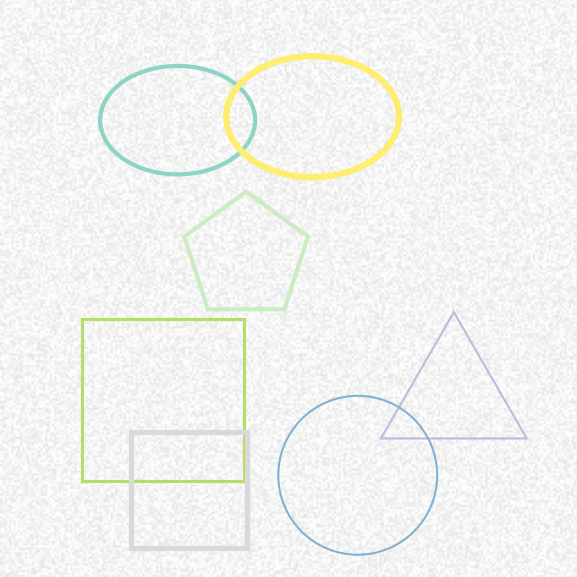[{"shape": "oval", "thickness": 2, "radius": 0.67, "center": [0.308, 0.791]}, {"shape": "triangle", "thickness": 1, "radius": 0.73, "center": [0.786, 0.313]}, {"shape": "circle", "thickness": 1, "radius": 0.69, "center": [0.619, 0.176]}, {"shape": "square", "thickness": 1.5, "radius": 0.7, "center": [0.282, 0.306]}, {"shape": "square", "thickness": 2.5, "radius": 0.5, "center": [0.327, 0.151]}, {"shape": "pentagon", "thickness": 2, "radius": 0.56, "center": [0.426, 0.555]}, {"shape": "oval", "thickness": 3, "radius": 0.75, "center": [0.541, 0.797]}]